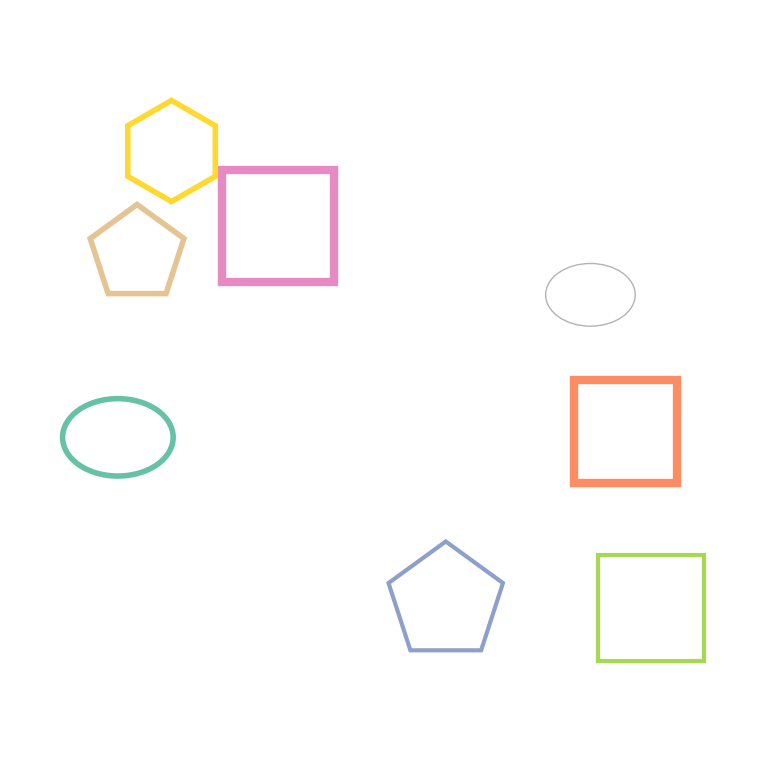[{"shape": "oval", "thickness": 2, "radius": 0.36, "center": [0.153, 0.432]}, {"shape": "square", "thickness": 3, "radius": 0.33, "center": [0.812, 0.439]}, {"shape": "pentagon", "thickness": 1.5, "radius": 0.39, "center": [0.579, 0.219]}, {"shape": "square", "thickness": 3, "radius": 0.36, "center": [0.362, 0.706]}, {"shape": "square", "thickness": 1.5, "radius": 0.34, "center": [0.845, 0.21]}, {"shape": "hexagon", "thickness": 2, "radius": 0.33, "center": [0.223, 0.804]}, {"shape": "pentagon", "thickness": 2, "radius": 0.32, "center": [0.178, 0.67]}, {"shape": "oval", "thickness": 0.5, "radius": 0.29, "center": [0.767, 0.617]}]